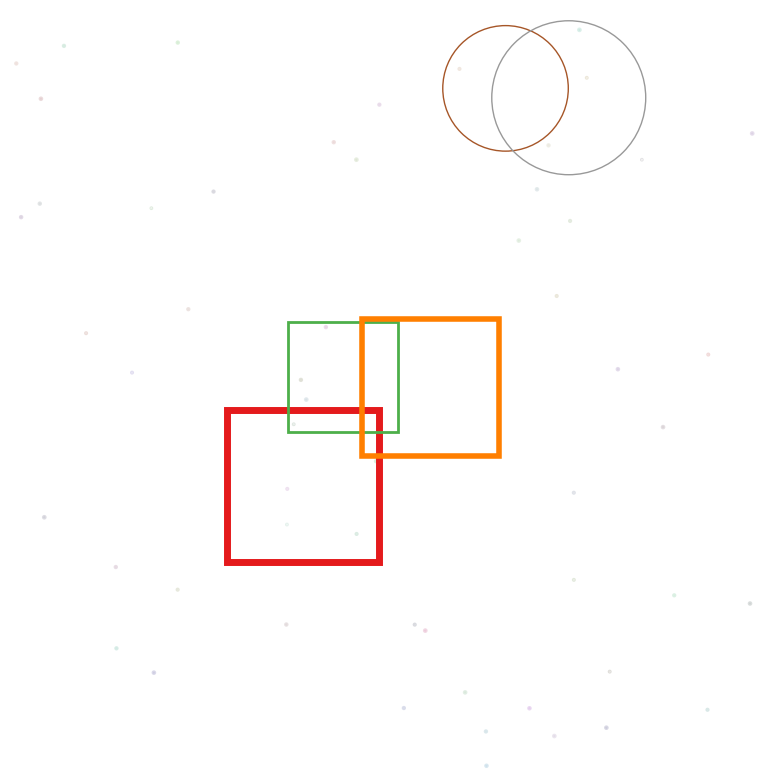[{"shape": "square", "thickness": 2.5, "radius": 0.49, "center": [0.393, 0.369]}, {"shape": "square", "thickness": 1, "radius": 0.36, "center": [0.445, 0.51]}, {"shape": "square", "thickness": 2, "radius": 0.44, "center": [0.56, 0.496]}, {"shape": "circle", "thickness": 0.5, "radius": 0.41, "center": [0.657, 0.885]}, {"shape": "circle", "thickness": 0.5, "radius": 0.5, "center": [0.739, 0.873]}]